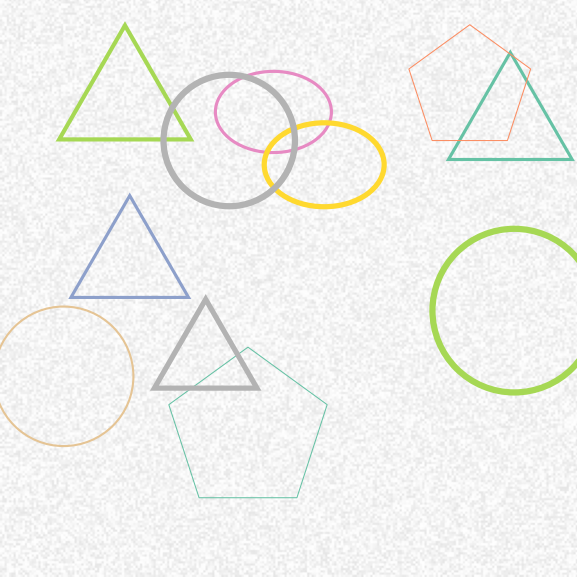[{"shape": "pentagon", "thickness": 0.5, "radius": 0.72, "center": [0.429, 0.254]}, {"shape": "triangle", "thickness": 1.5, "radius": 0.62, "center": [0.884, 0.785]}, {"shape": "pentagon", "thickness": 0.5, "radius": 0.55, "center": [0.813, 0.845]}, {"shape": "triangle", "thickness": 1.5, "radius": 0.59, "center": [0.225, 0.543]}, {"shape": "oval", "thickness": 1.5, "radius": 0.5, "center": [0.473, 0.805]}, {"shape": "circle", "thickness": 3, "radius": 0.71, "center": [0.891, 0.461]}, {"shape": "triangle", "thickness": 2, "radius": 0.66, "center": [0.216, 0.824]}, {"shape": "oval", "thickness": 2.5, "radius": 0.52, "center": [0.561, 0.714]}, {"shape": "circle", "thickness": 1, "radius": 0.6, "center": [0.11, 0.348]}, {"shape": "triangle", "thickness": 2.5, "radius": 0.51, "center": [0.356, 0.378]}, {"shape": "circle", "thickness": 3, "radius": 0.57, "center": [0.397, 0.756]}]